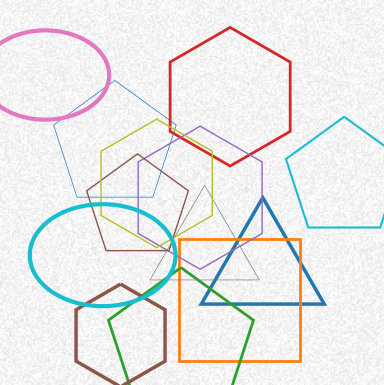[{"shape": "triangle", "thickness": 2.5, "radius": 0.92, "center": [0.683, 0.302]}, {"shape": "pentagon", "thickness": 0.5, "radius": 0.84, "center": [0.298, 0.623]}, {"shape": "square", "thickness": 2, "radius": 0.79, "center": [0.622, 0.22]}, {"shape": "pentagon", "thickness": 2, "radius": 0.99, "center": [0.47, 0.107]}, {"shape": "hexagon", "thickness": 2, "radius": 0.9, "center": [0.598, 0.749]}, {"shape": "hexagon", "thickness": 1, "radius": 0.93, "center": [0.52, 0.486]}, {"shape": "hexagon", "thickness": 2.5, "radius": 0.67, "center": [0.313, 0.129]}, {"shape": "pentagon", "thickness": 1, "radius": 0.69, "center": [0.357, 0.461]}, {"shape": "oval", "thickness": 3, "radius": 0.83, "center": [0.118, 0.805]}, {"shape": "triangle", "thickness": 0.5, "radius": 0.82, "center": [0.531, 0.355]}, {"shape": "hexagon", "thickness": 1, "radius": 0.83, "center": [0.407, 0.524]}, {"shape": "oval", "thickness": 3, "radius": 0.95, "center": [0.267, 0.337]}, {"shape": "pentagon", "thickness": 1.5, "radius": 0.8, "center": [0.894, 0.538]}]